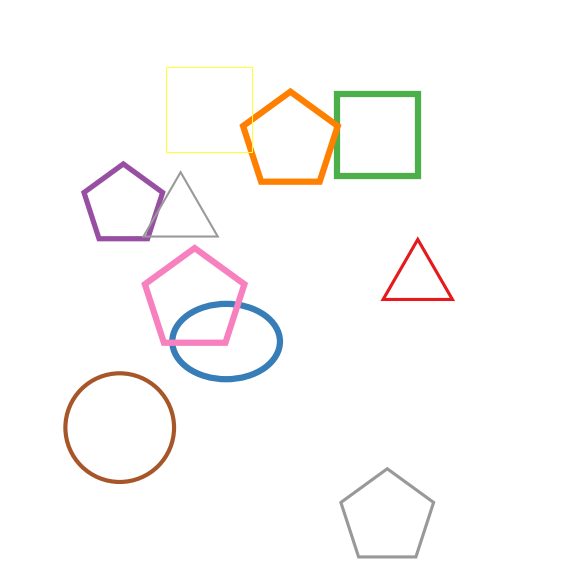[{"shape": "triangle", "thickness": 1.5, "radius": 0.35, "center": [0.723, 0.515]}, {"shape": "oval", "thickness": 3, "radius": 0.47, "center": [0.392, 0.408]}, {"shape": "square", "thickness": 3, "radius": 0.35, "center": [0.653, 0.765]}, {"shape": "pentagon", "thickness": 2.5, "radius": 0.36, "center": [0.214, 0.644]}, {"shape": "pentagon", "thickness": 3, "radius": 0.43, "center": [0.503, 0.754]}, {"shape": "square", "thickness": 0.5, "radius": 0.37, "center": [0.362, 0.81]}, {"shape": "circle", "thickness": 2, "radius": 0.47, "center": [0.207, 0.259]}, {"shape": "pentagon", "thickness": 3, "radius": 0.45, "center": [0.337, 0.479]}, {"shape": "pentagon", "thickness": 1.5, "radius": 0.42, "center": [0.671, 0.103]}, {"shape": "triangle", "thickness": 1, "radius": 0.37, "center": [0.313, 0.627]}]